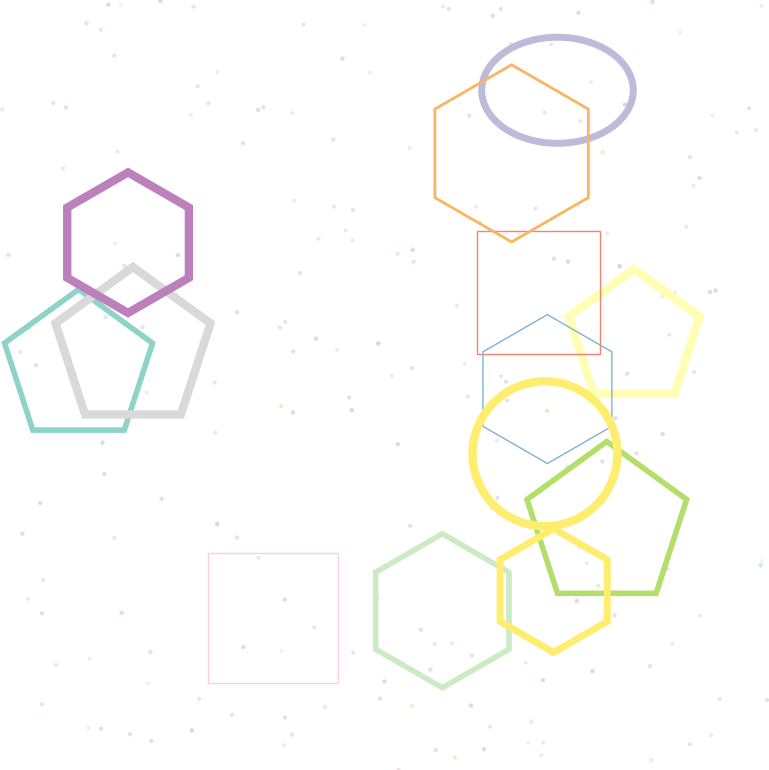[{"shape": "pentagon", "thickness": 2, "radius": 0.51, "center": [0.102, 0.523]}, {"shape": "pentagon", "thickness": 3, "radius": 0.45, "center": [0.824, 0.561]}, {"shape": "oval", "thickness": 2.5, "radius": 0.49, "center": [0.724, 0.883]}, {"shape": "square", "thickness": 0.5, "radius": 0.4, "center": [0.699, 0.62]}, {"shape": "hexagon", "thickness": 0.5, "radius": 0.48, "center": [0.711, 0.495]}, {"shape": "hexagon", "thickness": 1, "radius": 0.58, "center": [0.664, 0.801]}, {"shape": "pentagon", "thickness": 2, "radius": 0.54, "center": [0.788, 0.318]}, {"shape": "square", "thickness": 0.5, "radius": 0.42, "center": [0.354, 0.197]}, {"shape": "pentagon", "thickness": 3, "radius": 0.53, "center": [0.173, 0.547]}, {"shape": "hexagon", "thickness": 3, "radius": 0.46, "center": [0.166, 0.685]}, {"shape": "hexagon", "thickness": 2, "radius": 0.5, "center": [0.574, 0.207]}, {"shape": "hexagon", "thickness": 2.5, "radius": 0.4, "center": [0.719, 0.233]}, {"shape": "circle", "thickness": 3, "radius": 0.47, "center": [0.708, 0.411]}]